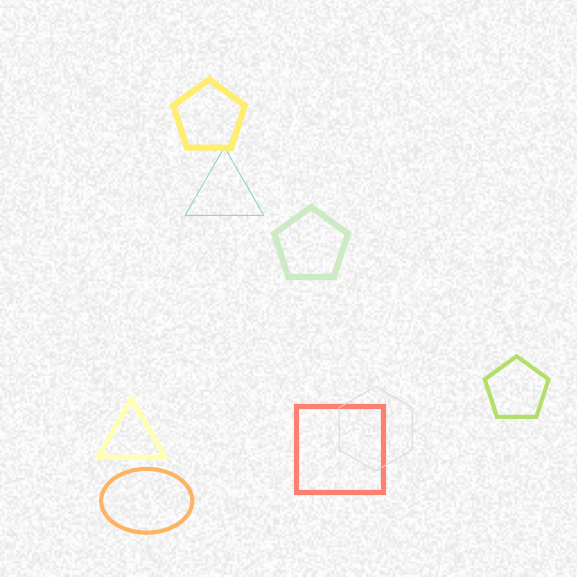[{"shape": "triangle", "thickness": 0.5, "radius": 0.39, "center": [0.389, 0.666]}, {"shape": "triangle", "thickness": 2.5, "radius": 0.34, "center": [0.228, 0.241]}, {"shape": "square", "thickness": 2.5, "radius": 0.37, "center": [0.588, 0.222]}, {"shape": "oval", "thickness": 2, "radius": 0.39, "center": [0.254, 0.132]}, {"shape": "pentagon", "thickness": 2, "radius": 0.29, "center": [0.895, 0.324]}, {"shape": "hexagon", "thickness": 0.5, "radius": 0.37, "center": [0.651, 0.257]}, {"shape": "pentagon", "thickness": 3, "radius": 0.34, "center": [0.539, 0.574]}, {"shape": "pentagon", "thickness": 3, "radius": 0.33, "center": [0.362, 0.796]}]